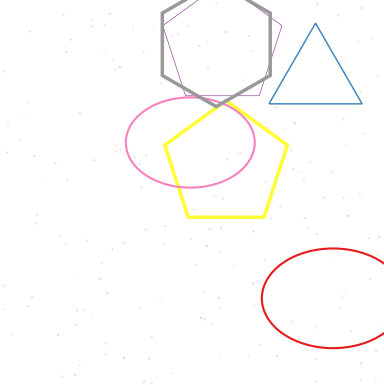[{"shape": "oval", "thickness": 1.5, "radius": 0.92, "center": [0.865, 0.225]}, {"shape": "triangle", "thickness": 1, "radius": 0.7, "center": [0.82, 0.8]}, {"shape": "pentagon", "thickness": 0.5, "radius": 0.81, "center": [0.578, 0.883]}, {"shape": "pentagon", "thickness": 2.5, "radius": 0.84, "center": [0.587, 0.571]}, {"shape": "oval", "thickness": 1.5, "radius": 0.84, "center": [0.494, 0.63]}, {"shape": "hexagon", "thickness": 2.5, "radius": 0.81, "center": [0.562, 0.885]}]